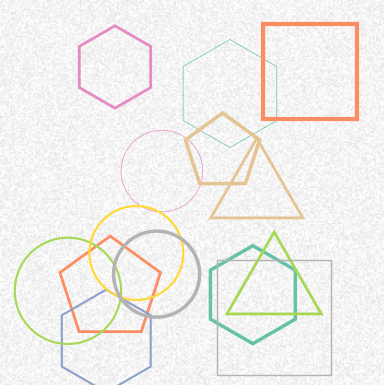[{"shape": "hexagon", "thickness": 0.5, "radius": 0.7, "center": [0.597, 0.757]}, {"shape": "hexagon", "thickness": 2.5, "radius": 0.64, "center": [0.657, 0.235]}, {"shape": "pentagon", "thickness": 2, "radius": 0.69, "center": [0.286, 0.25]}, {"shape": "square", "thickness": 3, "radius": 0.61, "center": [0.805, 0.815]}, {"shape": "hexagon", "thickness": 1.5, "radius": 0.67, "center": [0.276, 0.114]}, {"shape": "hexagon", "thickness": 2, "radius": 0.54, "center": [0.299, 0.826]}, {"shape": "circle", "thickness": 0.5, "radius": 0.53, "center": [0.421, 0.556]}, {"shape": "triangle", "thickness": 2, "radius": 0.71, "center": [0.712, 0.255]}, {"shape": "circle", "thickness": 1.5, "radius": 0.69, "center": [0.176, 0.245]}, {"shape": "circle", "thickness": 1.5, "radius": 0.61, "center": [0.354, 0.343]}, {"shape": "pentagon", "thickness": 2.5, "radius": 0.51, "center": [0.578, 0.605]}, {"shape": "triangle", "thickness": 2, "radius": 0.69, "center": [0.667, 0.503]}, {"shape": "square", "thickness": 1, "radius": 0.74, "center": [0.711, 0.175]}, {"shape": "circle", "thickness": 2.5, "radius": 0.56, "center": [0.407, 0.288]}]